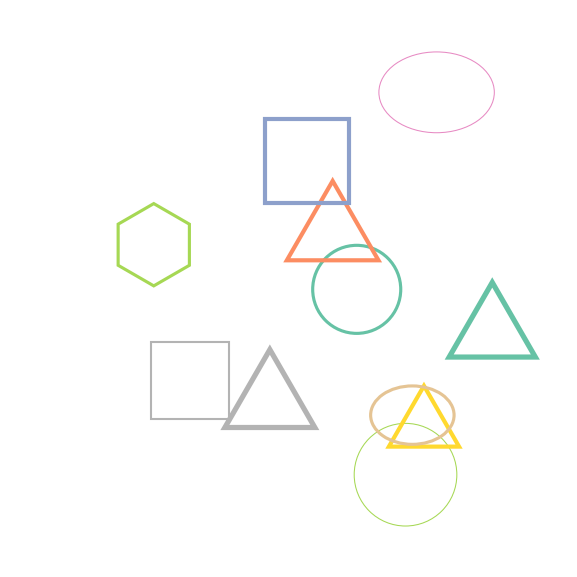[{"shape": "triangle", "thickness": 2.5, "radius": 0.43, "center": [0.852, 0.424]}, {"shape": "circle", "thickness": 1.5, "radius": 0.38, "center": [0.618, 0.498]}, {"shape": "triangle", "thickness": 2, "radius": 0.46, "center": [0.576, 0.594]}, {"shape": "square", "thickness": 2, "radius": 0.36, "center": [0.532, 0.72]}, {"shape": "oval", "thickness": 0.5, "radius": 0.5, "center": [0.756, 0.839]}, {"shape": "hexagon", "thickness": 1.5, "radius": 0.36, "center": [0.266, 0.575]}, {"shape": "circle", "thickness": 0.5, "radius": 0.44, "center": [0.702, 0.177]}, {"shape": "triangle", "thickness": 2, "radius": 0.35, "center": [0.734, 0.261]}, {"shape": "oval", "thickness": 1.5, "radius": 0.36, "center": [0.714, 0.28]}, {"shape": "triangle", "thickness": 2.5, "radius": 0.45, "center": [0.467, 0.304]}, {"shape": "square", "thickness": 1, "radius": 0.33, "center": [0.329, 0.34]}]